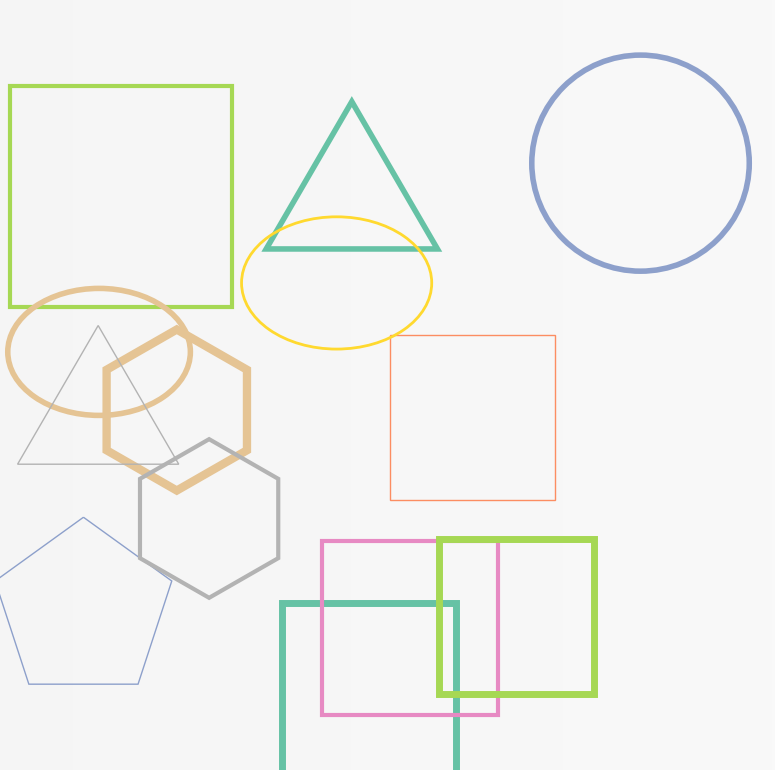[{"shape": "triangle", "thickness": 2, "radius": 0.64, "center": [0.454, 0.74]}, {"shape": "square", "thickness": 2.5, "radius": 0.56, "center": [0.476, 0.105]}, {"shape": "square", "thickness": 0.5, "radius": 0.54, "center": [0.61, 0.458]}, {"shape": "pentagon", "thickness": 0.5, "radius": 0.6, "center": [0.108, 0.208]}, {"shape": "circle", "thickness": 2, "radius": 0.7, "center": [0.826, 0.788]}, {"shape": "square", "thickness": 1.5, "radius": 0.57, "center": [0.529, 0.184]}, {"shape": "square", "thickness": 2.5, "radius": 0.5, "center": [0.666, 0.199]}, {"shape": "square", "thickness": 1.5, "radius": 0.72, "center": [0.156, 0.745]}, {"shape": "oval", "thickness": 1, "radius": 0.61, "center": [0.434, 0.633]}, {"shape": "hexagon", "thickness": 3, "radius": 0.52, "center": [0.228, 0.468]}, {"shape": "oval", "thickness": 2, "radius": 0.59, "center": [0.128, 0.543]}, {"shape": "triangle", "thickness": 0.5, "radius": 0.6, "center": [0.127, 0.457]}, {"shape": "hexagon", "thickness": 1.5, "radius": 0.52, "center": [0.27, 0.327]}]